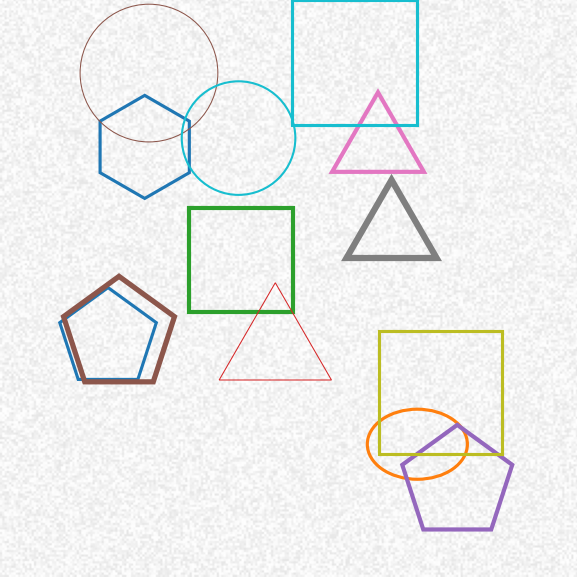[{"shape": "hexagon", "thickness": 1.5, "radius": 0.45, "center": [0.251, 0.745]}, {"shape": "pentagon", "thickness": 1.5, "radius": 0.44, "center": [0.187, 0.413]}, {"shape": "oval", "thickness": 1.5, "radius": 0.43, "center": [0.723, 0.23]}, {"shape": "square", "thickness": 2, "radius": 0.45, "center": [0.417, 0.549]}, {"shape": "triangle", "thickness": 0.5, "radius": 0.56, "center": [0.477, 0.397]}, {"shape": "pentagon", "thickness": 2, "radius": 0.5, "center": [0.792, 0.163]}, {"shape": "circle", "thickness": 0.5, "radius": 0.6, "center": [0.258, 0.873]}, {"shape": "pentagon", "thickness": 2.5, "radius": 0.5, "center": [0.206, 0.42]}, {"shape": "triangle", "thickness": 2, "radius": 0.46, "center": [0.655, 0.747]}, {"shape": "triangle", "thickness": 3, "radius": 0.45, "center": [0.678, 0.597]}, {"shape": "square", "thickness": 1.5, "radius": 0.53, "center": [0.763, 0.32]}, {"shape": "circle", "thickness": 1, "radius": 0.49, "center": [0.413, 0.76]}, {"shape": "square", "thickness": 1.5, "radius": 0.54, "center": [0.614, 0.891]}]